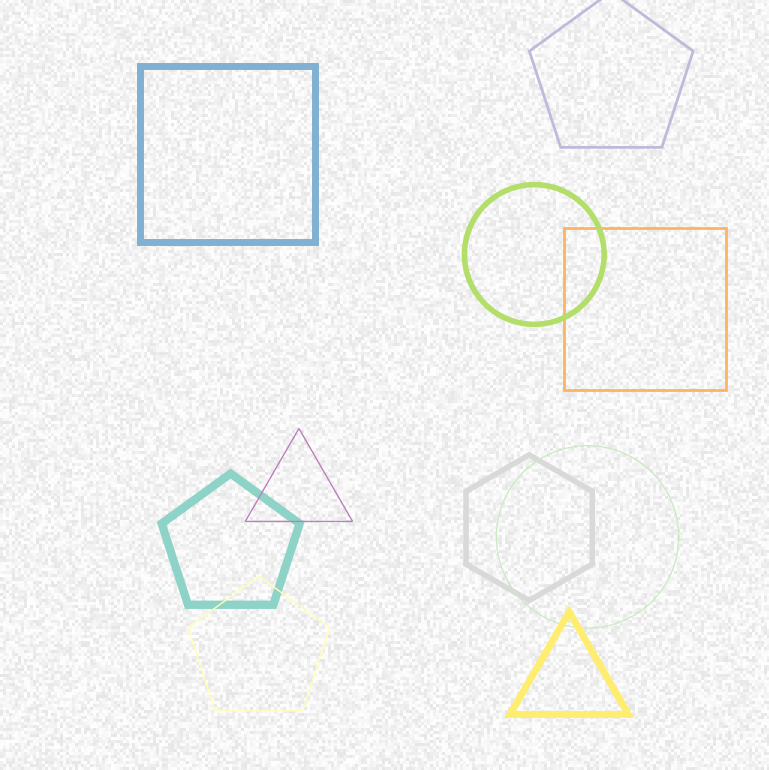[{"shape": "pentagon", "thickness": 3, "radius": 0.47, "center": [0.3, 0.291]}, {"shape": "pentagon", "thickness": 0.5, "radius": 0.48, "center": [0.336, 0.155]}, {"shape": "pentagon", "thickness": 1, "radius": 0.56, "center": [0.794, 0.899]}, {"shape": "square", "thickness": 2.5, "radius": 0.57, "center": [0.296, 0.8]}, {"shape": "square", "thickness": 1, "radius": 0.53, "center": [0.837, 0.598]}, {"shape": "circle", "thickness": 2, "radius": 0.45, "center": [0.694, 0.669]}, {"shape": "hexagon", "thickness": 2, "radius": 0.47, "center": [0.687, 0.315]}, {"shape": "triangle", "thickness": 0.5, "radius": 0.4, "center": [0.388, 0.363]}, {"shape": "circle", "thickness": 0.5, "radius": 0.59, "center": [0.763, 0.303]}, {"shape": "triangle", "thickness": 2.5, "radius": 0.44, "center": [0.739, 0.117]}]